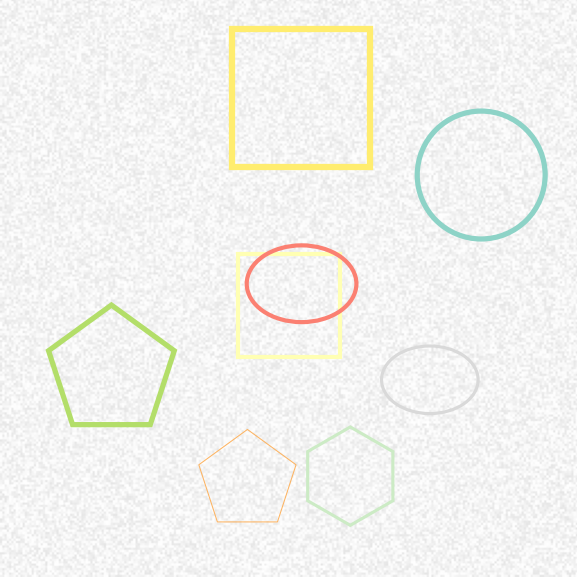[{"shape": "circle", "thickness": 2.5, "radius": 0.55, "center": [0.833, 0.696]}, {"shape": "square", "thickness": 2, "radius": 0.44, "center": [0.5, 0.47]}, {"shape": "oval", "thickness": 2, "radius": 0.47, "center": [0.522, 0.508]}, {"shape": "pentagon", "thickness": 0.5, "radius": 0.44, "center": [0.428, 0.167]}, {"shape": "pentagon", "thickness": 2.5, "radius": 0.57, "center": [0.193, 0.356]}, {"shape": "oval", "thickness": 1.5, "radius": 0.42, "center": [0.744, 0.341]}, {"shape": "hexagon", "thickness": 1.5, "radius": 0.43, "center": [0.607, 0.175]}, {"shape": "square", "thickness": 3, "radius": 0.6, "center": [0.521, 0.83]}]